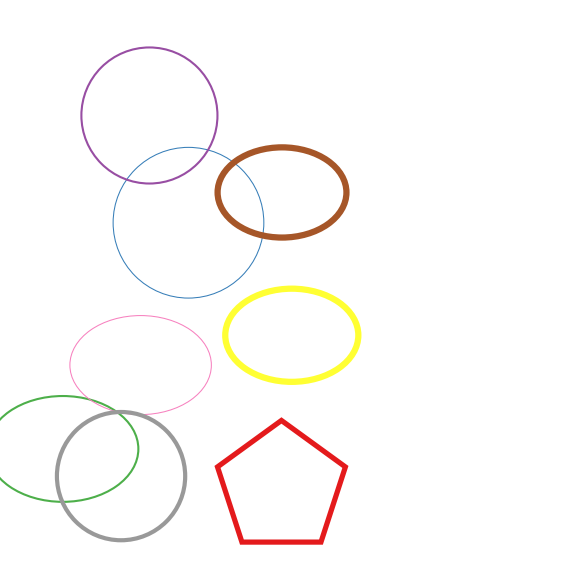[{"shape": "pentagon", "thickness": 2.5, "radius": 0.58, "center": [0.487, 0.155]}, {"shape": "circle", "thickness": 0.5, "radius": 0.65, "center": [0.326, 0.613]}, {"shape": "oval", "thickness": 1, "radius": 0.65, "center": [0.109, 0.222]}, {"shape": "circle", "thickness": 1, "radius": 0.59, "center": [0.259, 0.799]}, {"shape": "oval", "thickness": 3, "radius": 0.58, "center": [0.505, 0.419]}, {"shape": "oval", "thickness": 3, "radius": 0.56, "center": [0.488, 0.666]}, {"shape": "oval", "thickness": 0.5, "radius": 0.61, "center": [0.244, 0.367]}, {"shape": "circle", "thickness": 2, "radius": 0.56, "center": [0.21, 0.175]}]